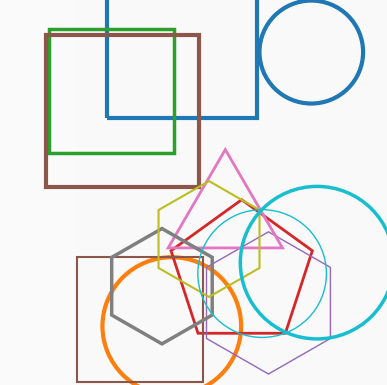[{"shape": "circle", "thickness": 3, "radius": 0.67, "center": [0.803, 0.865]}, {"shape": "square", "thickness": 3, "radius": 0.96, "center": [0.47, 0.887]}, {"shape": "circle", "thickness": 3, "radius": 0.89, "center": [0.443, 0.153]}, {"shape": "square", "thickness": 2.5, "radius": 0.81, "center": [0.287, 0.763]}, {"shape": "pentagon", "thickness": 2, "radius": 0.96, "center": [0.624, 0.29]}, {"shape": "hexagon", "thickness": 1, "radius": 0.92, "center": [0.693, 0.213]}, {"shape": "square", "thickness": 1.5, "radius": 0.81, "center": [0.362, 0.171]}, {"shape": "square", "thickness": 3, "radius": 0.99, "center": [0.317, 0.712]}, {"shape": "triangle", "thickness": 2, "radius": 0.85, "center": [0.581, 0.441]}, {"shape": "hexagon", "thickness": 2.5, "radius": 0.75, "center": [0.418, 0.257]}, {"shape": "hexagon", "thickness": 1.5, "radius": 0.75, "center": [0.539, 0.379]}, {"shape": "circle", "thickness": 1, "radius": 0.83, "center": [0.676, 0.289]}, {"shape": "circle", "thickness": 2.5, "radius": 0.99, "center": [0.818, 0.318]}]